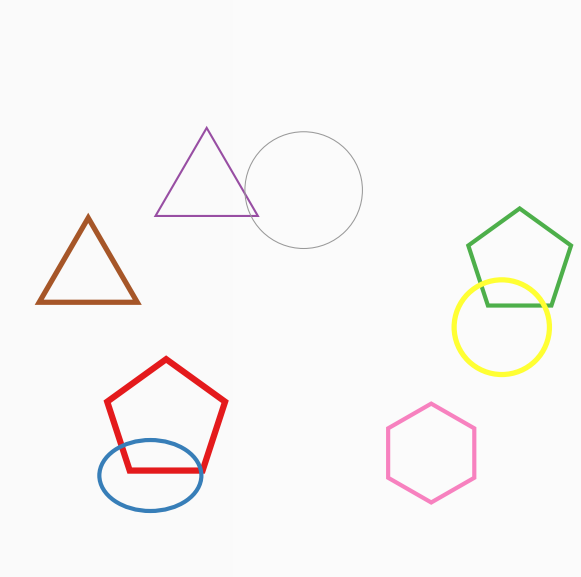[{"shape": "pentagon", "thickness": 3, "radius": 0.53, "center": [0.286, 0.271]}, {"shape": "oval", "thickness": 2, "radius": 0.44, "center": [0.259, 0.176]}, {"shape": "pentagon", "thickness": 2, "radius": 0.46, "center": [0.894, 0.545]}, {"shape": "triangle", "thickness": 1, "radius": 0.51, "center": [0.356, 0.676]}, {"shape": "circle", "thickness": 2.5, "radius": 0.41, "center": [0.863, 0.433]}, {"shape": "triangle", "thickness": 2.5, "radius": 0.49, "center": [0.152, 0.524]}, {"shape": "hexagon", "thickness": 2, "radius": 0.43, "center": [0.742, 0.215]}, {"shape": "circle", "thickness": 0.5, "radius": 0.51, "center": [0.522, 0.67]}]